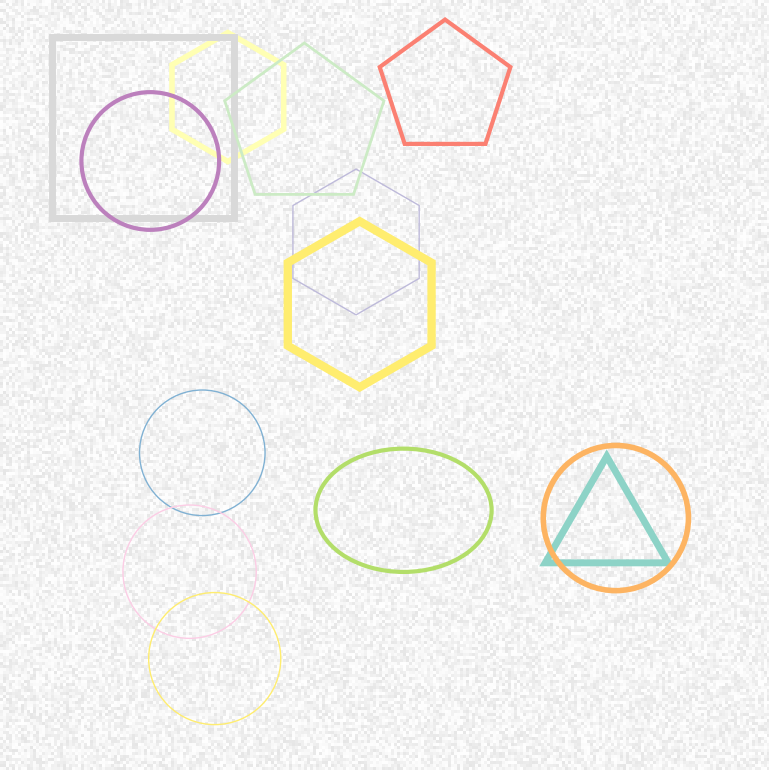[{"shape": "triangle", "thickness": 2.5, "radius": 0.46, "center": [0.788, 0.315]}, {"shape": "hexagon", "thickness": 2, "radius": 0.42, "center": [0.296, 0.874]}, {"shape": "hexagon", "thickness": 0.5, "radius": 0.47, "center": [0.462, 0.686]}, {"shape": "pentagon", "thickness": 1.5, "radius": 0.45, "center": [0.578, 0.885]}, {"shape": "circle", "thickness": 0.5, "radius": 0.41, "center": [0.263, 0.412]}, {"shape": "circle", "thickness": 2, "radius": 0.47, "center": [0.8, 0.327]}, {"shape": "oval", "thickness": 1.5, "radius": 0.57, "center": [0.524, 0.337]}, {"shape": "circle", "thickness": 0.5, "radius": 0.43, "center": [0.246, 0.258]}, {"shape": "square", "thickness": 2.5, "radius": 0.59, "center": [0.186, 0.834]}, {"shape": "circle", "thickness": 1.5, "radius": 0.45, "center": [0.195, 0.791]}, {"shape": "pentagon", "thickness": 1, "radius": 0.54, "center": [0.395, 0.835]}, {"shape": "circle", "thickness": 0.5, "radius": 0.43, "center": [0.279, 0.145]}, {"shape": "hexagon", "thickness": 3, "radius": 0.54, "center": [0.467, 0.605]}]